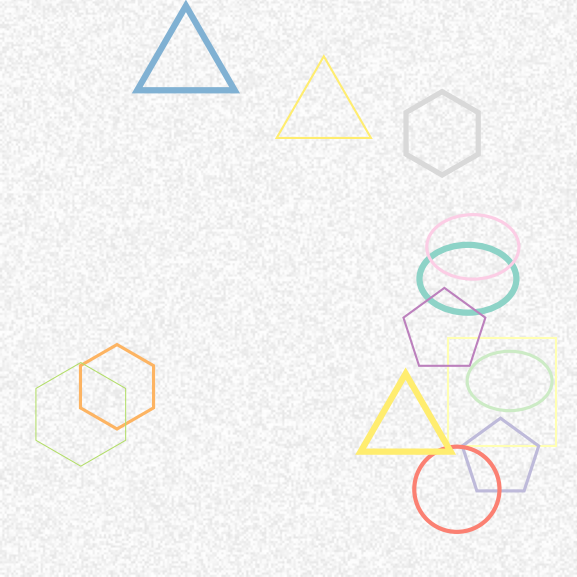[{"shape": "oval", "thickness": 3, "radius": 0.42, "center": [0.81, 0.516]}, {"shape": "square", "thickness": 1, "radius": 0.47, "center": [0.869, 0.321]}, {"shape": "pentagon", "thickness": 1.5, "radius": 0.35, "center": [0.867, 0.205]}, {"shape": "circle", "thickness": 2, "radius": 0.37, "center": [0.791, 0.152]}, {"shape": "triangle", "thickness": 3, "radius": 0.49, "center": [0.322, 0.892]}, {"shape": "hexagon", "thickness": 1.5, "radius": 0.37, "center": [0.203, 0.329]}, {"shape": "hexagon", "thickness": 0.5, "radius": 0.45, "center": [0.14, 0.282]}, {"shape": "oval", "thickness": 1.5, "radius": 0.4, "center": [0.819, 0.572]}, {"shape": "hexagon", "thickness": 2.5, "radius": 0.36, "center": [0.766, 0.768]}, {"shape": "pentagon", "thickness": 1, "radius": 0.37, "center": [0.77, 0.426]}, {"shape": "oval", "thickness": 1.5, "radius": 0.37, "center": [0.882, 0.339]}, {"shape": "triangle", "thickness": 3, "radius": 0.45, "center": [0.702, 0.262]}, {"shape": "triangle", "thickness": 1, "radius": 0.47, "center": [0.561, 0.807]}]